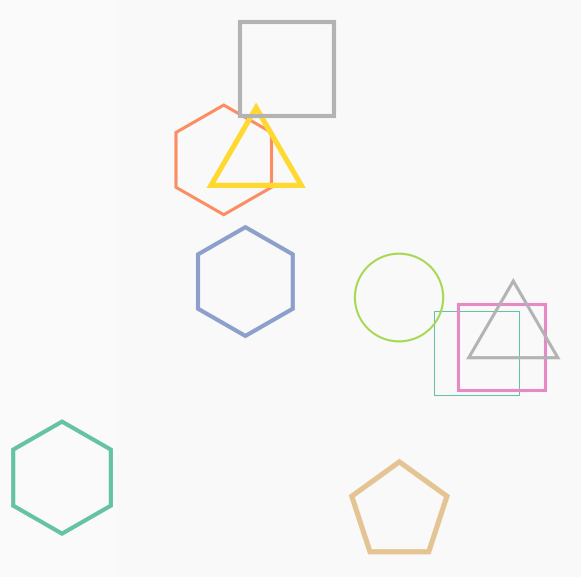[{"shape": "square", "thickness": 0.5, "radius": 0.37, "center": [0.82, 0.388]}, {"shape": "hexagon", "thickness": 2, "radius": 0.49, "center": [0.107, 0.172]}, {"shape": "hexagon", "thickness": 1.5, "radius": 0.47, "center": [0.385, 0.722]}, {"shape": "hexagon", "thickness": 2, "radius": 0.47, "center": [0.422, 0.512]}, {"shape": "square", "thickness": 1.5, "radius": 0.37, "center": [0.863, 0.398]}, {"shape": "circle", "thickness": 1, "radius": 0.38, "center": [0.687, 0.484]}, {"shape": "triangle", "thickness": 2.5, "radius": 0.45, "center": [0.441, 0.723]}, {"shape": "pentagon", "thickness": 2.5, "radius": 0.43, "center": [0.687, 0.113]}, {"shape": "square", "thickness": 2, "radius": 0.4, "center": [0.494, 0.88]}, {"shape": "triangle", "thickness": 1.5, "radius": 0.44, "center": [0.883, 0.424]}]